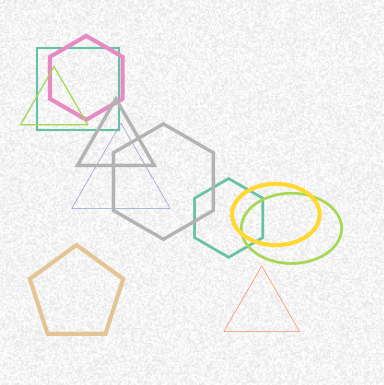[{"shape": "square", "thickness": 1.5, "radius": 0.53, "center": [0.203, 0.769]}, {"shape": "hexagon", "thickness": 2, "radius": 0.51, "center": [0.594, 0.434]}, {"shape": "triangle", "thickness": 0.5, "radius": 0.57, "center": [0.68, 0.195]}, {"shape": "triangle", "thickness": 0.5, "radius": 0.74, "center": [0.314, 0.532]}, {"shape": "hexagon", "thickness": 3, "radius": 0.54, "center": [0.224, 0.798]}, {"shape": "oval", "thickness": 2, "radius": 0.65, "center": [0.757, 0.407]}, {"shape": "triangle", "thickness": 1, "radius": 0.5, "center": [0.141, 0.726]}, {"shape": "oval", "thickness": 3, "radius": 0.57, "center": [0.716, 0.443]}, {"shape": "pentagon", "thickness": 3, "radius": 0.64, "center": [0.199, 0.236]}, {"shape": "triangle", "thickness": 2.5, "radius": 0.58, "center": [0.301, 0.628]}, {"shape": "hexagon", "thickness": 2.5, "radius": 0.75, "center": [0.424, 0.528]}]